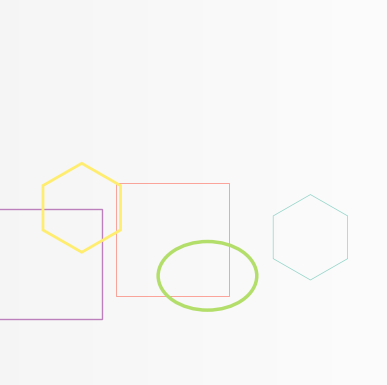[{"shape": "hexagon", "thickness": 0.5, "radius": 0.55, "center": [0.801, 0.384]}, {"shape": "square", "thickness": 0.5, "radius": 0.73, "center": [0.446, 0.378]}, {"shape": "oval", "thickness": 2.5, "radius": 0.64, "center": [0.535, 0.284]}, {"shape": "square", "thickness": 1, "radius": 0.71, "center": [0.122, 0.314]}, {"shape": "hexagon", "thickness": 2, "radius": 0.58, "center": [0.211, 0.46]}]